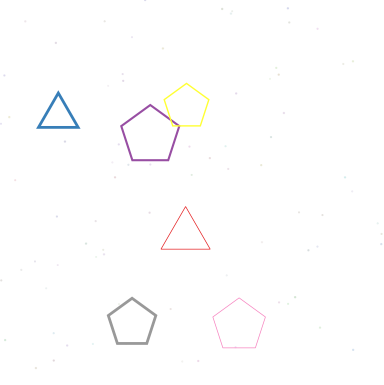[{"shape": "triangle", "thickness": 0.5, "radius": 0.37, "center": [0.482, 0.39]}, {"shape": "triangle", "thickness": 2, "radius": 0.3, "center": [0.151, 0.699]}, {"shape": "pentagon", "thickness": 1.5, "radius": 0.4, "center": [0.39, 0.648]}, {"shape": "pentagon", "thickness": 1, "radius": 0.3, "center": [0.484, 0.722]}, {"shape": "pentagon", "thickness": 0.5, "radius": 0.36, "center": [0.621, 0.155]}, {"shape": "pentagon", "thickness": 2, "radius": 0.32, "center": [0.343, 0.16]}]